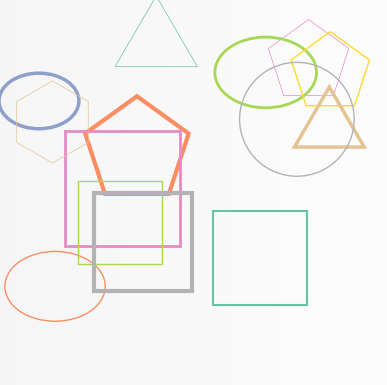[{"shape": "square", "thickness": 1.5, "radius": 0.61, "center": [0.671, 0.329]}, {"shape": "triangle", "thickness": 0.5, "radius": 0.61, "center": [0.403, 0.888]}, {"shape": "pentagon", "thickness": 3, "radius": 0.7, "center": [0.353, 0.61]}, {"shape": "oval", "thickness": 1, "radius": 0.65, "center": [0.142, 0.256]}, {"shape": "oval", "thickness": 2.5, "radius": 0.52, "center": [0.1, 0.738]}, {"shape": "square", "thickness": 2, "radius": 0.74, "center": [0.317, 0.51]}, {"shape": "pentagon", "thickness": 0.5, "radius": 0.55, "center": [0.796, 0.84]}, {"shape": "square", "thickness": 1, "radius": 0.54, "center": [0.31, 0.422]}, {"shape": "oval", "thickness": 2, "radius": 0.66, "center": [0.686, 0.812]}, {"shape": "pentagon", "thickness": 1, "radius": 0.53, "center": [0.852, 0.811]}, {"shape": "hexagon", "thickness": 0.5, "radius": 0.53, "center": [0.135, 0.683]}, {"shape": "triangle", "thickness": 2.5, "radius": 0.52, "center": [0.85, 0.67]}, {"shape": "circle", "thickness": 1, "radius": 0.74, "center": [0.766, 0.69]}, {"shape": "square", "thickness": 3, "radius": 0.63, "center": [0.369, 0.372]}]